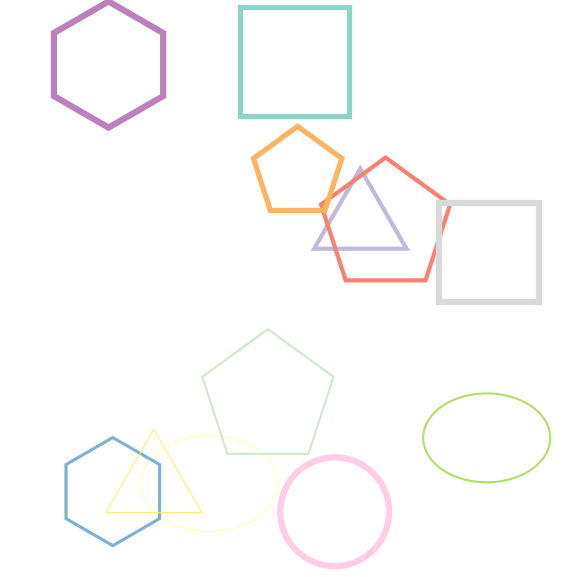[{"shape": "square", "thickness": 2.5, "radius": 0.47, "center": [0.51, 0.893]}, {"shape": "oval", "thickness": 0.5, "radius": 0.59, "center": [0.362, 0.162]}, {"shape": "triangle", "thickness": 2, "radius": 0.46, "center": [0.624, 0.615]}, {"shape": "pentagon", "thickness": 2, "radius": 0.59, "center": [0.668, 0.609]}, {"shape": "hexagon", "thickness": 1.5, "radius": 0.47, "center": [0.195, 0.148]}, {"shape": "pentagon", "thickness": 2.5, "radius": 0.4, "center": [0.515, 0.7]}, {"shape": "oval", "thickness": 1, "radius": 0.55, "center": [0.843, 0.241]}, {"shape": "circle", "thickness": 3, "radius": 0.47, "center": [0.58, 0.113]}, {"shape": "square", "thickness": 3, "radius": 0.43, "center": [0.847, 0.562]}, {"shape": "hexagon", "thickness": 3, "radius": 0.55, "center": [0.188, 0.887]}, {"shape": "pentagon", "thickness": 1, "radius": 0.6, "center": [0.464, 0.31]}, {"shape": "triangle", "thickness": 0.5, "radius": 0.48, "center": [0.266, 0.16]}]